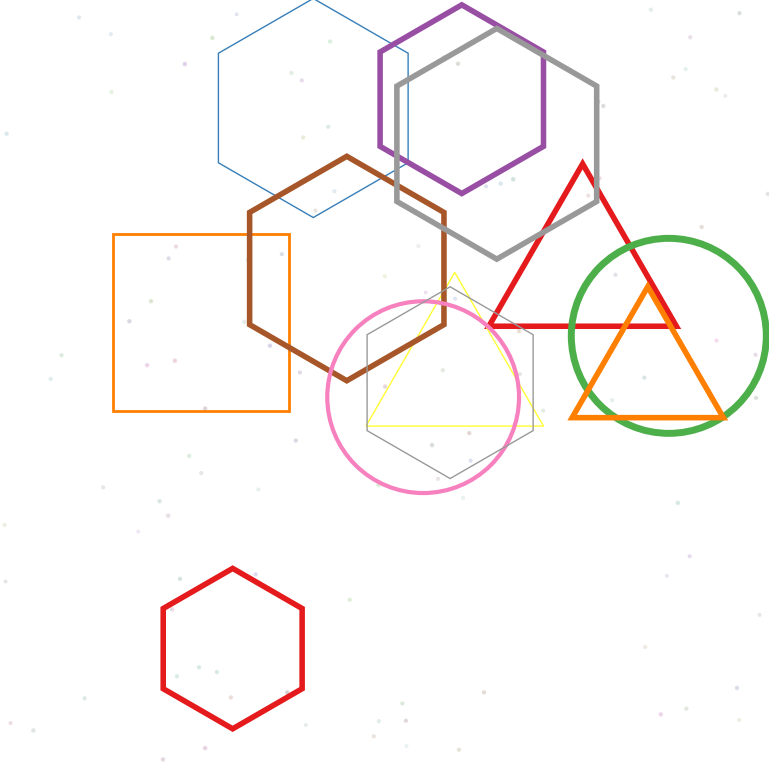[{"shape": "triangle", "thickness": 2, "radius": 0.7, "center": [0.757, 0.647]}, {"shape": "hexagon", "thickness": 2, "radius": 0.52, "center": [0.302, 0.158]}, {"shape": "hexagon", "thickness": 0.5, "radius": 0.71, "center": [0.407, 0.86]}, {"shape": "circle", "thickness": 2.5, "radius": 0.63, "center": [0.869, 0.564]}, {"shape": "hexagon", "thickness": 2, "radius": 0.61, "center": [0.6, 0.871]}, {"shape": "square", "thickness": 1, "radius": 0.57, "center": [0.261, 0.581]}, {"shape": "triangle", "thickness": 2, "radius": 0.57, "center": [0.841, 0.514]}, {"shape": "triangle", "thickness": 0.5, "radius": 0.67, "center": [0.591, 0.513]}, {"shape": "hexagon", "thickness": 2, "radius": 0.73, "center": [0.45, 0.651]}, {"shape": "circle", "thickness": 1.5, "radius": 0.62, "center": [0.55, 0.484]}, {"shape": "hexagon", "thickness": 2, "radius": 0.75, "center": [0.645, 0.813]}, {"shape": "hexagon", "thickness": 0.5, "radius": 0.62, "center": [0.585, 0.503]}]